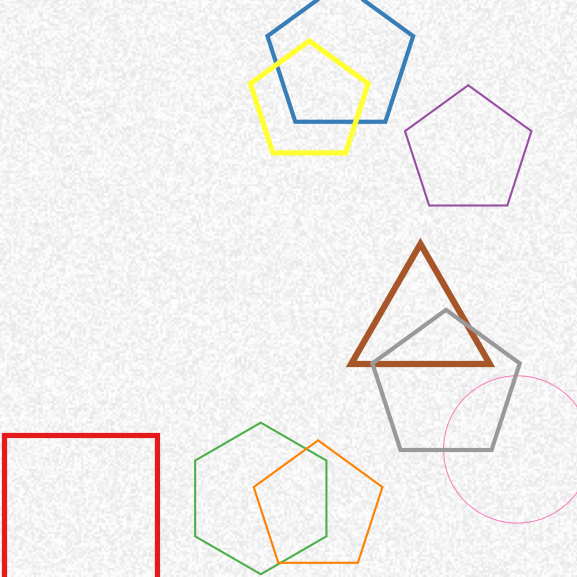[{"shape": "square", "thickness": 2.5, "radius": 0.66, "center": [0.14, 0.113]}, {"shape": "pentagon", "thickness": 2, "radius": 0.66, "center": [0.589, 0.896]}, {"shape": "hexagon", "thickness": 1, "radius": 0.66, "center": [0.452, 0.136]}, {"shape": "pentagon", "thickness": 1, "radius": 0.58, "center": [0.811, 0.736]}, {"shape": "pentagon", "thickness": 1, "radius": 0.59, "center": [0.551, 0.119]}, {"shape": "pentagon", "thickness": 2.5, "radius": 0.54, "center": [0.536, 0.821]}, {"shape": "triangle", "thickness": 3, "radius": 0.69, "center": [0.728, 0.438]}, {"shape": "circle", "thickness": 0.5, "radius": 0.64, "center": [0.896, 0.221]}, {"shape": "pentagon", "thickness": 2, "radius": 0.67, "center": [0.772, 0.328]}]